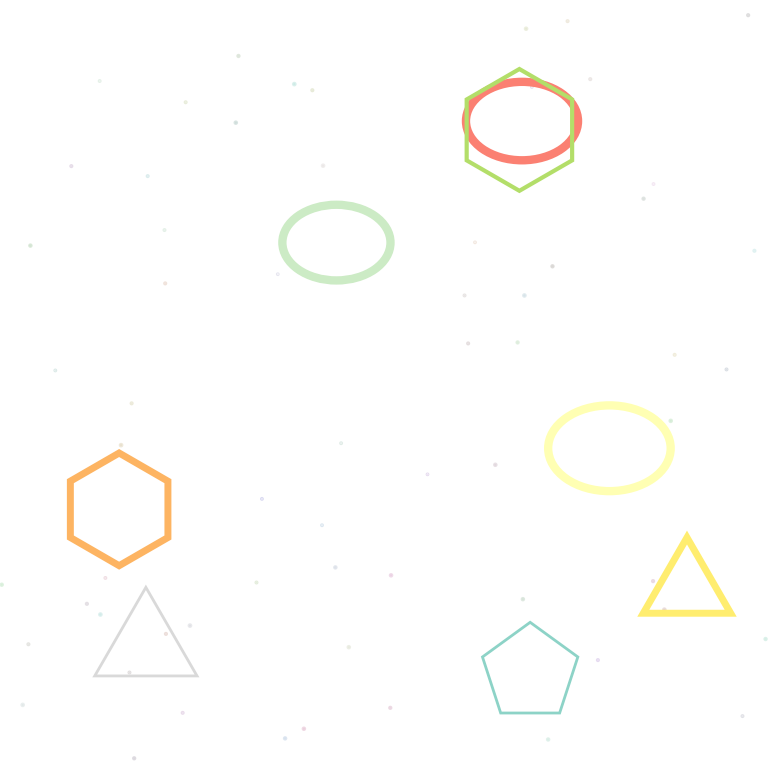[{"shape": "pentagon", "thickness": 1, "radius": 0.33, "center": [0.689, 0.127]}, {"shape": "oval", "thickness": 3, "radius": 0.4, "center": [0.791, 0.418]}, {"shape": "oval", "thickness": 3, "radius": 0.36, "center": [0.678, 0.843]}, {"shape": "hexagon", "thickness": 2.5, "radius": 0.37, "center": [0.155, 0.339]}, {"shape": "hexagon", "thickness": 1.5, "radius": 0.4, "center": [0.675, 0.831]}, {"shape": "triangle", "thickness": 1, "radius": 0.38, "center": [0.189, 0.161]}, {"shape": "oval", "thickness": 3, "radius": 0.35, "center": [0.437, 0.685]}, {"shape": "triangle", "thickness": 2.5, "radius": 0.33, "center": [0.892, 0.236]}]